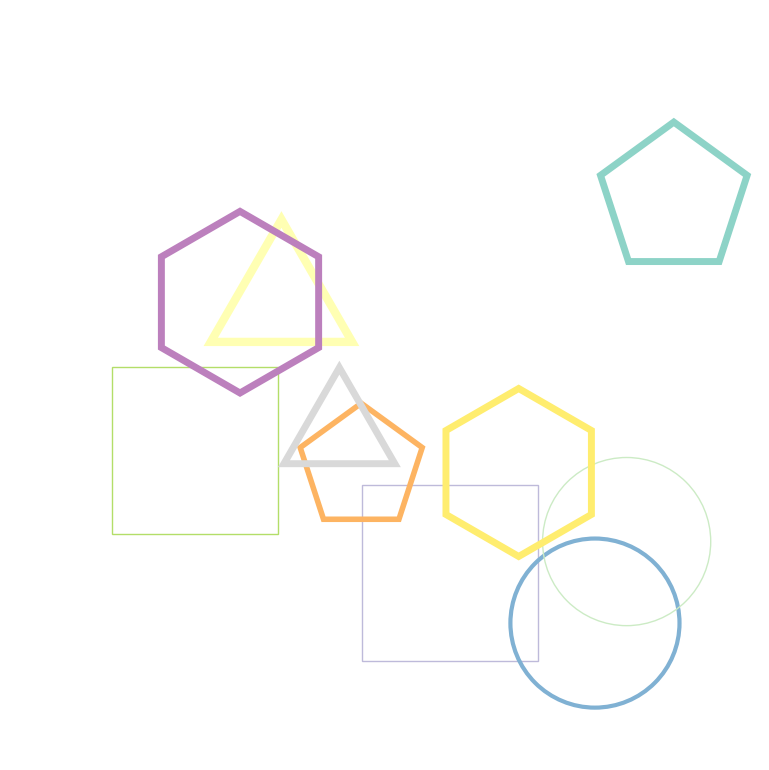[{"shape": "pentagon", "thickness": 2.5, "radius": 0.5, "center": [0.875, 0.741]}, {"shape": "triangle", "thickness": 3, "radius": 0.53, "center": [0.366, 0.609]}, {"shape": "square", "thickness": 0.5, "radius": 0.57, "center": [0.585, 0.256]}, {"shape": "circle", "thickness": 1.5, "radius": 0.55, "center": [0.773, 0.191]}, {"shape": "pentagon", "thickness": 2, "radius": 0.42, "center": [0.469, 0.393]}, {"shape": "square", "thickness": 0.5, "radius": 0.54, "center": [0.253, 0.415]}, {"shape": "triangle", "thickness": 2.5, "radius": 0.42, "center": [0.441, 0.439]}, {"shape": "hexagon", "thickness": 2.5, "radius": 0.59, "center": [0.312, 0.608]}, {"shape": "circle", "thickness": 0.5, "radius": 0.55, "center": [0.814, 0.297]}, {"shape": "hexagon", "thickness": 2.5, "radius": 0.55, "center": [0.674, 0.386]}]